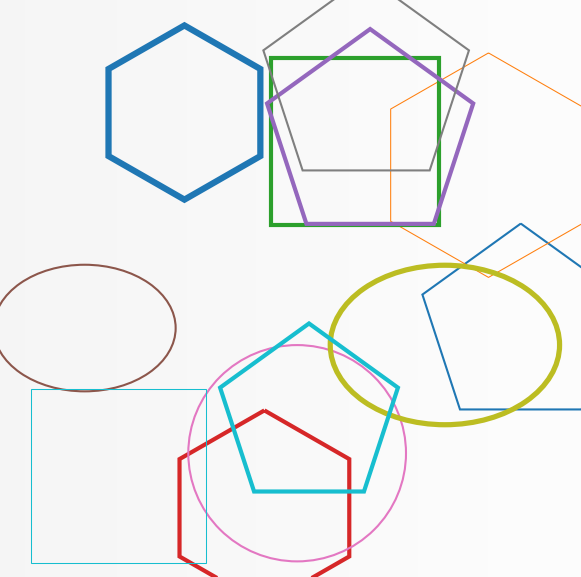[{"shape": "hexagon", "thickness": 3, "radius": 0.75, "center": [0.317, 0.804]}, {"shape": "pentagon", "thickness": 1, "radius": 0.89, "center": [0.896, 0.434]}, {"shape": "hexagon", "thickness": 0.5, "radius": 0.97, "center": [0.84, 0.713]}, {"shape": "square", "thickness": 2, "radius": 0.72, "center": [0.611, 0.754]}, {"shape": "hexagon", "thickness": 2, "radius": 0.84, "center": [0.455, 0.12]}, {"shape": "pentagon", "thickness": 2, "radius": 0.93, "center": [0.637, 0.762]}, {"shape": "oval", "thickness": 1, "radius": 0.78, "center": [0.146, 0.431]}, {"shape": "circle", "thickness": 1, "radius": 0.94, "center": [0.511, 0.214]}, {"shape": "pentagon", "thickness": 1, "radius": 0.93, "center": [0.63, 0.854]}, {"shape": "oval", "thickness": 2.5, "radius": 0.99, "center": [0.765, 0.402]}, {"shape": "square", "thickness": 0.5, "radius": 0.75, "center": [0.203, 0.175]}, {"shape": "pentagon", "thickness": 2, "radius": 0.8, "center": [0.532, 0.278]}]